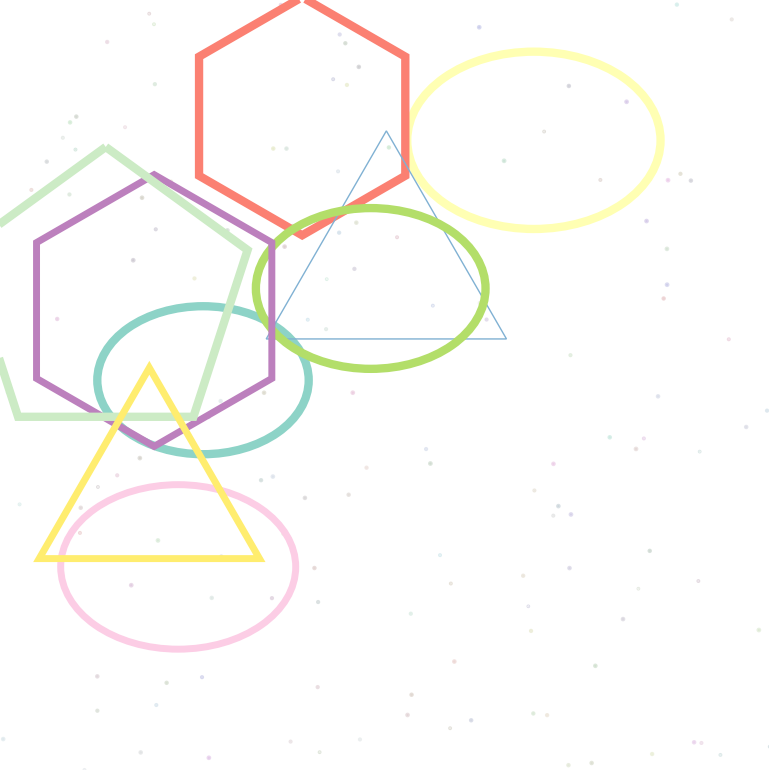[{"shape": "oval", "thickness": 3, "radius": 0.69, "center": [0.264, 0.506]}, {"shape": "oval", "thickness": 3, "radius": 0.82, "center": [0.693, 0.818]}, {"shape": "hexagon", "thickness": 3, "radius": 0.77, "center": [0.392, 0.849]}, {"shape": "triangle", "thickness": 0.5, "radius": 0.9, "center": [0.502, 0.65]}, {"shape": "oval", "thickness": 3, "radius": 0.75, "center": [0.481, 0.625]}, {"shape": "oval", "thickness": 2.5, "radius": 0.76, "center": [0.231, 0.264]}, {"shape": "hexagon", "thickness": 2.5, "radius": 0.88, "center": [0.2, 0.597]}, {"shape": "pentagon", "thickness": 3, "radius": 0.97, "center": [0.137, 0.615]}, {"shape": "triangle", "thickness": 2.5, "radius": 0.83, "center": [0.194, 0.357]}]